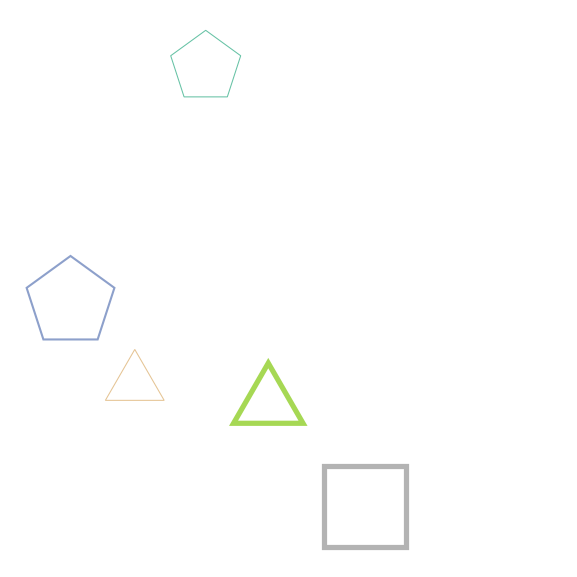[{"shape": "pentagon", "thickness": 0.5, "radius": 0.32, "center": [0.356, 0.883]}, {"shape": "pentagon", "thickness": 1, "radius": 0.4, "center": [0.122, 0.476]}, {"shape": "triangle", "thickness": 2.5, "radius": 0.35, "center": [0.465, 0.301]}, {"shape": "triangle", "thickness": 0.5, "radius": 0.29, "center": [0.233, 0.335]}, {"shape": "square", "thickness": 2.5, "radius": 0.35, "center": [0.632, 0.122]}]